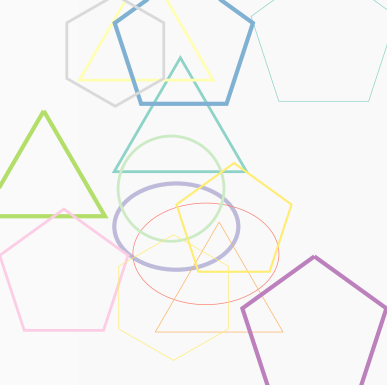[{"shape": "pentagon", "thickness": 0.5, "radius": 0.99, "center": [0.835, 0.896]}, {"shape": "triangle", "thickness": 2, "radius": 0.99, "center": [0.465, 0.653]}, {"shape": "triangle", "thickness": 2, "radius": 1.0, "center": [0.378, 0.892]}, {"shape": "oval", "thickness": 3, "radius": 0.8, "center": [0.455, 0.411]}, {"shape": "oval", "thickness": 0.5, "radius": 0.94, "center": [0.531, 0.341]}, {"shape": "pentagon", "thickness": 3, "radius": 0.94, "center": [0.474, 0.882]}, {"shape": "triangle", "thickness": 0.5, "radius": 0.95, "center": [0.566, 0.233]}, {"shape": "triangle", "thickness": 3, "radius": 0.91, "center": [0.113, 0.53]}, {"shape": "pentagon", "thickness": 2, "radius": 0.87, "center": [0.165, 0.283]}, {"shape": "hexagon", "thickness": 2, "radius": 0.72, "center": [0.298, 0.868]}, {"shape": "pentagon", "thickness": 3, "radius": 0.98, "center": [0.811, 0.139]}, {"shape": "circle", "thickness": 2, "radius": 0.68, "center": [0.441, 0.51]}, {"shape": "hexagon", "thickness": 0.5, "radius": 0.82, "center": [0.448, 0.227]}, {"shape": "pentagon", "thickness": 1.5, "radius": 0.78, "center": [0.604, 0.42]}]